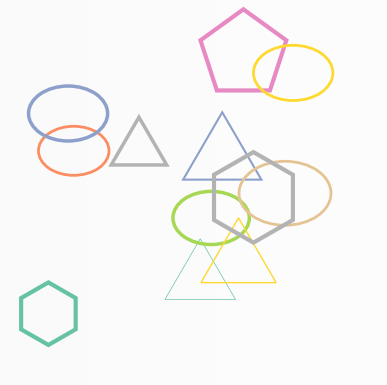[{"shape": "triangle", "thickness": 0.5, "radius": 0.53, "center": [0.517, 0.275]}, {"shape": "hexagon", "thickness": 3, "radius": 0.41, "center": [0.125, 0.185]}, {"shape": "oval", "thickness": 2, "radius": 0.45, "center": [0.19, 0.608]}, {"shape": "triangle", "thickness": 1.5, "radius": 0.58, "center": [0.574, 0.592]}, {"shape": "oval", "thickness": 2.5, "radius": 0.51, "center": [0.176, 0.705]}, {"shape": "pentagon", "thickness": 3, "radius": 0.58, "center": [0.628, 0.859]}, {"shape": "oval", "thickness": 2.5, "radius": 0.49, "center": [0.545, 0.434]}, {"shape": "oval", "thickness": 2, "radius": 0.51, "center": [0.757, 0.811]}, {"shape": "triangle", "thickness": 1, "radius": 0.56, "center": [0.616, 0.322]}, {"shape": "oval", "thickness": 2, "radius": 0.59, "center": [0.735, 0.498]}, {"shape": "triangle", "thickness": 2.5, "radius": 0.41, "center": [0.359, 0.613]}, {"shape": "hexagon", "thickness": 3, "radius": 0.59, "center": [0.654, 0.487]}]